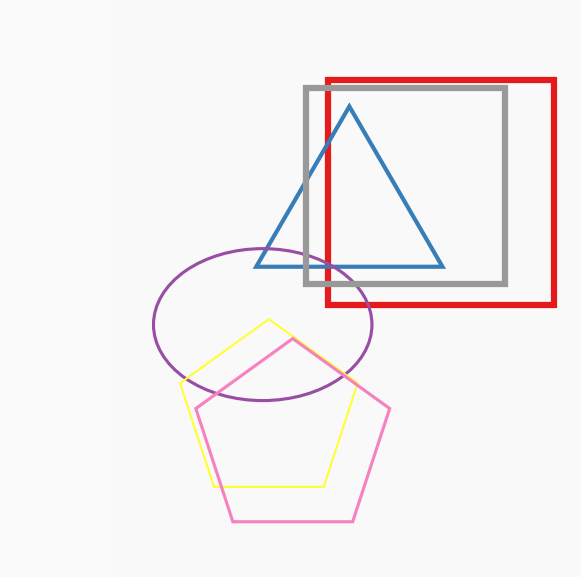[{"shape": "square", "thickness": 3, "radius": 0.97, "center": [0.758, 0.666]}, {"shape": "triangle", "thickness": 2, "radius": 0.93, "center": [0.601, 0.63]}, {"shape": "oval", "thickness": 1.5, "radius": 0.94, "center": [0.452, 0.437]}, {"shape": "pentagon", "thickness": 1, "radius": 0.8, "center": [0.463, 0.286]}, {"shape": "pentagon", "thickness": 1.5, "radius": 0.88, "center": [0.504, 0.238]}, {"shape": "square", "thickness": 3, "radius": 0.85, "center": [0.698, 0.677]}]